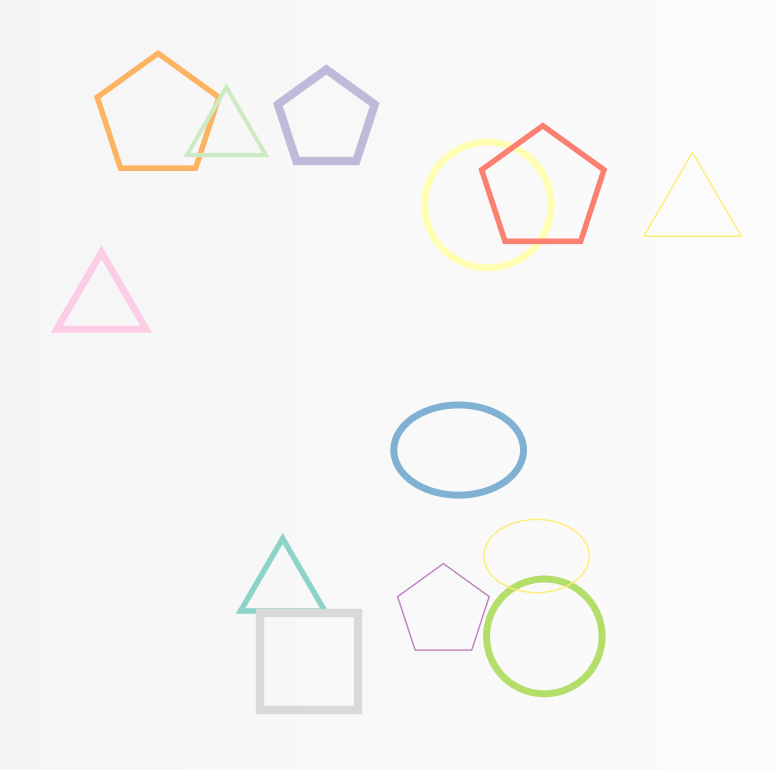[{"shape": "triangle", "thickness": 2, "radius": 0.31, "center": [0.365, 0.238]}, {"shape": "circle", "thickness": 2.5, "radius": 0.41, "center": [0.63, 0.734]}, {"shape": "pentagon", "thickness": 3, "radius": 0.33, "center": [0.421, 0.844]}, {"shape": "pentagon", "thickness": 2, "radius": 0.41, "center": [0.7, 0.754]}, {"shape": "oval", "thickness": 2.5, "radius": 0.42, "center": [0.592, 0.416]}, {"shape": "pentagon", "thickness": 2, "radius": 0.41, "center": [0.204, 0.848]}, {"shape": "circle", "thickness": 2.5, "radius": 0.37, "center": [0.702, 0.174]}, {"shape": "triangle", "thickness": 2.5, "radius": 0.33, "center": [0.131, 0.606]}, {"shape": "square", "thickness": 3, "radius": 0.32, "center": [0.398, 0.141]}, {"shape": "pentagon", "thickness": 0.5, "radius": 0.31, "center": [0.572, 0.206]}, {"shape": "triangle", "thickness": 1.5, "radius": 0.29, "center": [0.292, 0.828]}, {"shape": "oval", "thickness": 0.5, "radius": 0.34, "center": [0.692, 0.278]}, {"shape": "triangle", "thickness": 0.5, "radius": 0.36, "center": [0.894, 0.729]}]